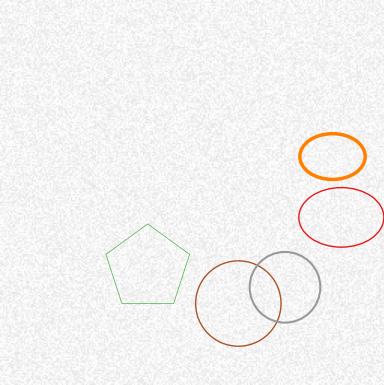[{"shape": "oval", "thickness": 1, "radius": 0.55, "center": [0.887, 0.435]}, {"shape": "pentagon", "thickness": 0.5, "radius": 0.57, "center": [0.384, 0.304]}, {"shape": "oval", "thickness": 2.5, "radius": 0.42, "center": [0.864, 0.593]}, {"shape": "circle", "thickness": 1, "radius": 0.55, "center": [0.619, 0.212]}, {"shape": "circle", "thickness": 1.5, "radius": 0.46, "center": [0.74, 0.254]}]